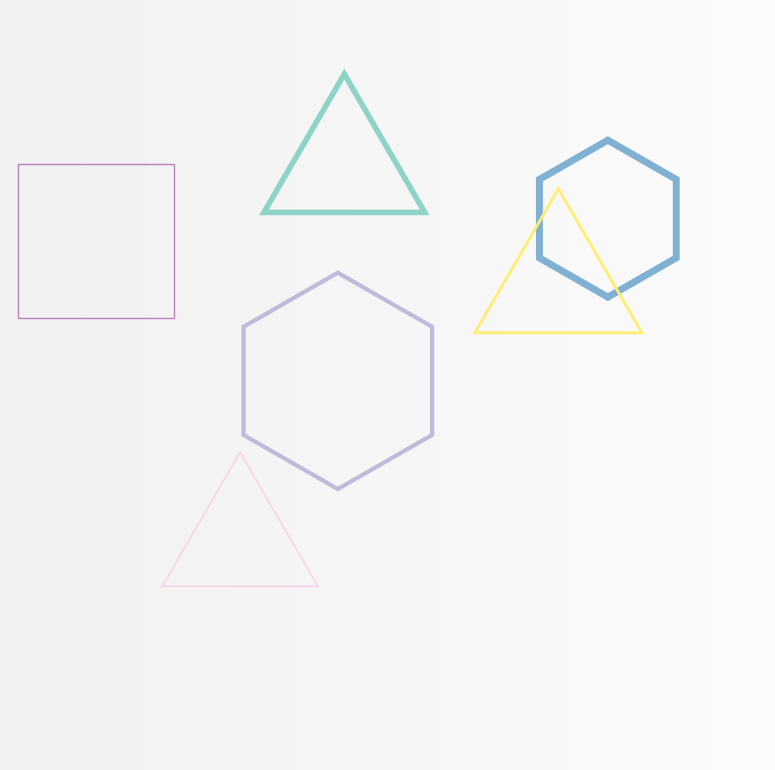[{"shape": "triangle", "thickness": 2, "radius": 0.6, "center": [0.444, 0.784]}, {"shape": "hexagon", "thickness": 1.5, "radius": 0.7, "center": [0.436, 0.505]}, {"shape": "hexagon", "thickness": 2.5, "radius": 0.51, "center": [0.784, 0.716]}, {"shape": "triangle", "thickness": 0.5, "radius": 0.58, "center": [0.31, 0.297]}, {"shape": "square", "thickness": 0.5, "radius": 0.5, "center": [0.124, 0.687]}, {"shape": "triangle", "thickness": 1, "radius": 0.62, "center": [0.72, 0.63]}]